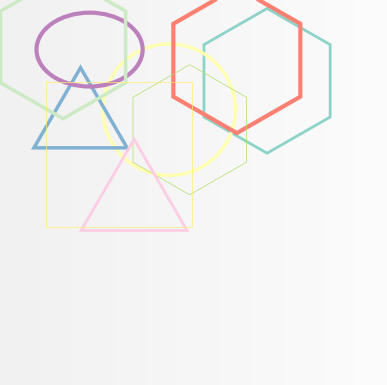[{"shape": "hexagon", "thickness": 2, "radius": 0.94, "center": [0.689, 0.79]}, {"shape": "circle", "thickness": 2.5, "radius": 0.85, "center": [0.437, 0.715]}, {"shape": "hexagon", "thickness": 3, "radius": 0.95, "center": [0.611, 0.844]}, {"shape": "triangle", "thickness": 2.5, "radius": 0.69, "center": [0.208, 0.685]}, {"shape": "hexagon", "thickness": 0.5, "radius": 0.84, "center": [0.489, 0.663]}, {"shape": "triangle", "thickness": 2, "radius": 0.79, "center": [0.346, 0.48]}, {"shape": "oval", "thickness": 3, "radius": 0.69, "center": [0.231, 0.871]}, {"shape": "hexagon", "thickness": 2.5, "radius": 0.93, "center": [0.163, 0.878]}, {"shape": "square", "thickness": 0.5, "radius": 0.94, "center": [0.308, 0.599]}]